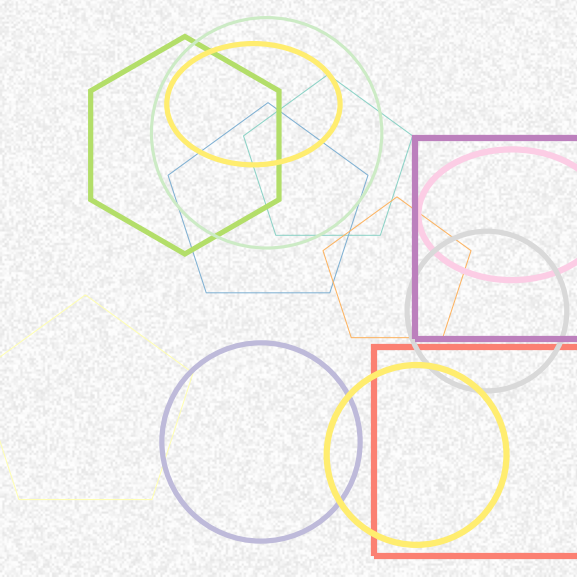[{"shape": "pentagon", "thickness": 0.5, "radius": 0.77, "center": [0.568, 0.716]}, {"shape": "pentagon", "thickness": 0.5, "radius": 0.98, "center": [0.148, 0.293]}, {"shape": "circle", "thickness": 2.5, "radius": 0.86, "center": [0.452, 0.234]}, {"shape": "square", "thickness": 3, "radius": 0.91, "center": [0.83, 0.217]}, {"shape": "pentagon", "thickness": 0.5, "radius": 0.91, "center": [0.464, 0.639]}, {"shape": "pentagon", "thickness": 0.5, "radius": 0.67, "center": [0.687, 0.523]}, {"shape": "hexagon", "thickness": 2.5, "radius": 0.94, "center": [0.32, 0.748]}, {"shape": "oval", "thickness": 3, "radius": 0.81, "center": [0.886, 0.627]}, {"shape": "circle", "thickness": 2.5, "radius": 0.69, "center": [0.843, 0.461]}, {"shape": "square", "thickness": 3, "radius": 0.87, "center": [0.892, 0.586]}, {"shape": "circle", "thickness": 1.5, "radius": 1.0, "center": [0.462, 0.769]}, {"shape": "circle", "thickness": 3, "radius": 0.78, "center": [0.721, 0.211]}, {"shape": "oval", "thickness": 2.5, "radius": 0.75, "center": [0.439, 0.819]}]